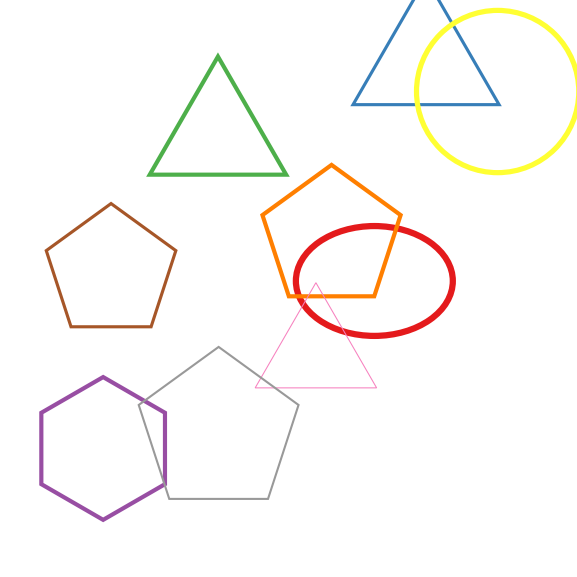[{"shape": "oval", "thickness": 3, "radius": 0.68, "center": [0.648, 0.513]}, {"shape": "triangle", "thickness": 1.5, "radius": 0.73, "center": [0.738, 0.891]}, {"shape": "triangle", "thickness": 2, "radius": 0.68, "center": [0.377, 0.765]}, {"shape": "hexagon", "thickness": 2, "radius": 0.62, "center": [0.179, 0.223]}, {"shape": "pentagon", "thickness": 2, "radius": 0.63, "center": [0.574, 0.588]}, {"shape": "circle", "thickness": 2.5, "radius": 0.7, "center": [0.862, 0.841]}, {"shape": "pentagon", "thickness": 1.5, "radius": 0.59, "center": [0.192, 0.529]}, {"shape": "triangle", "thickness": 0.5, "radius": 0.61, "center": [0.547, 0.388]}, {"shape": "pentagon", "thickness": 1, "radius": 0.73, "center": [0.379, 0.253]}]